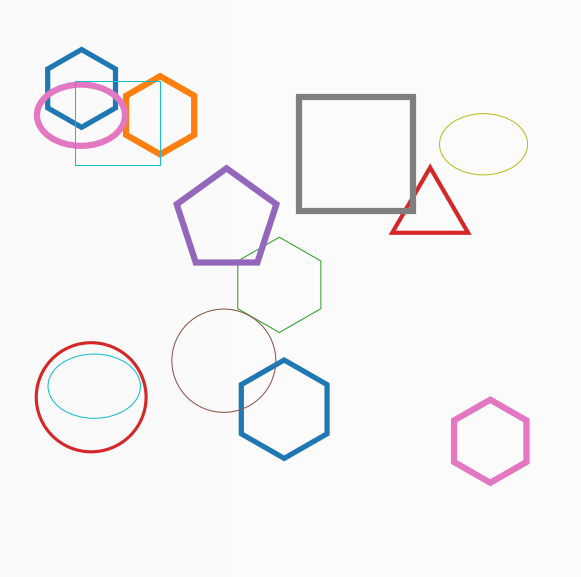[{"shape": "hexagon", "thickness": 2.5, "radius": 0.34, "center": [0.14, 0.846]}, {"shape": "hexagon", "thickness": 2.5, "radius": 0.43, "center": [0.489, 0.291]}, {"shape": "hexagon", "thickness": 3, "radius": 0.34, "center": [0.276, 0.799]}, {"shape": "hexagon", "thickness": 0.5, "radius": 0.41, "center": [0.481, 0.506]}, {"shape": "triangle", "thickness": 2, "radius": 0.38, "center": [0.74, 0.634]}, {"shape": "circle", "thickness": 1.5, "radius": 0.47, "center": [0.157, 0.311]}, {"shape": "pentagon", "thickness": 3, "radius": 0.45, "center": [0.39, 0.618]}, {"shape": "circle", "thickness": 0.5, "radius": 0.45, "center": [0.385, 0.375]}, {"shape": "oval", "thickness": 3, "radius": 0.38, "center": [0.139, 0.8]}, {"shape": "hexagon", "thickness": 3, "radius": 0.36, "center": [0.843, 0.235]}, {"shape": "square", "thickness": 3, "radius": 0.49, "center": [0.612, 0.733]}, {"shape": "oval", "thickness": 0.5, "radius": 0.38, "center": [0.832, 0.749]}, {"shape": "square", "thickness": 0.5, "radius": 0.36, "center": [0.202, 0.786]}, {"shape": "oval", "thickness": 0.5, "radius": 0.4, "center": [0.162, 0.33]}]